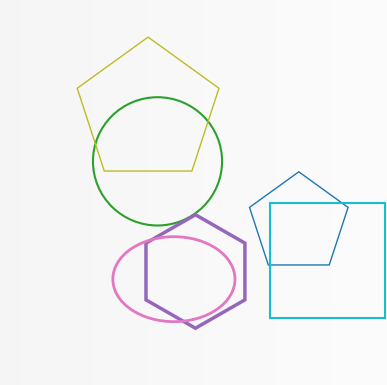[{"shape": "pentagon", "thickness": 1, "radius": 0.67, "center": [0.771, 0.42]}, {"shape": "circle", "thickness": 1.5, "radius": 0.83, "center": [0.407, 0.581]}, {"shape": "hexagon", "thickness": 2.5, "radius": 0.74, "center": [0.504, 0.295]}, {"shape": "oval", "thickness": 2, "radius": 0.79, "center": [0.449, 0.275]}, {"shape": "pentagon", "thickness": 1, "radius": 0.96, "center": [0.382, 0.711]}, {"shape": "square", "thickness": 1.5, "radius": 0.74, "center": [0.845, 0.324]}]